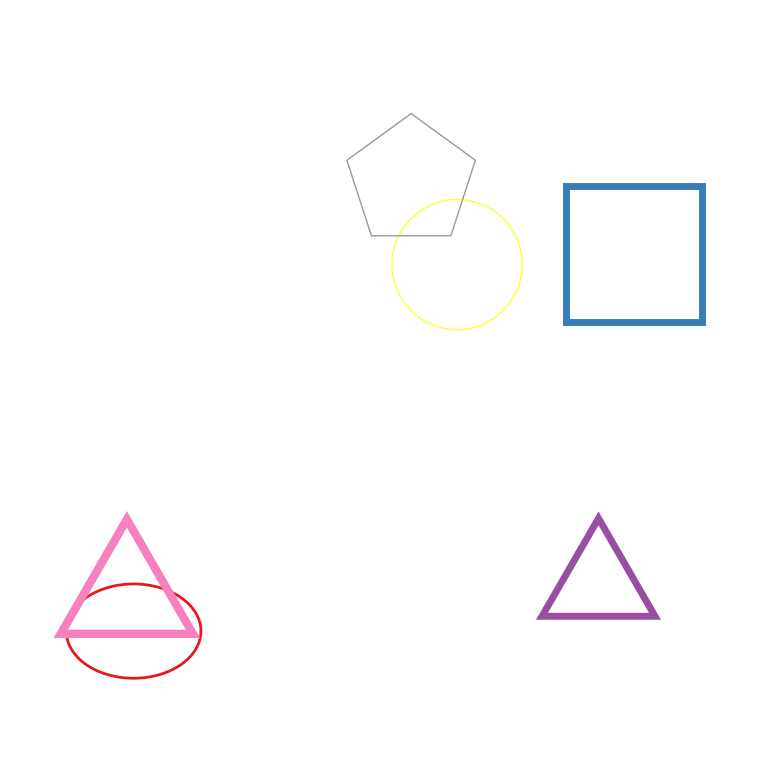[{"shape": "oval", "thickness": 1, "radius": 0.44, "center": [0.174, 0.18]}, {"shape": "square", "thickness": 2.5, "radius": 0.44, "center": [0.824, 0.67]}, {"shape": "triangle", "thickness": 2.5, "radius": 0.42, "center": [0.777, 0.242]}, {"shape": "circle", "thickness": 0.5, "radius": 0.42, "center": [0.594, 0.656]}, {"shape": "triangle", "thickness": 3, "radius": 0.5, "center": [0.165, 0.226]}, {"shape": "pentagon", "thickness": 0.5, "radius": 0.44, "center": [0.534, 0.765]}]